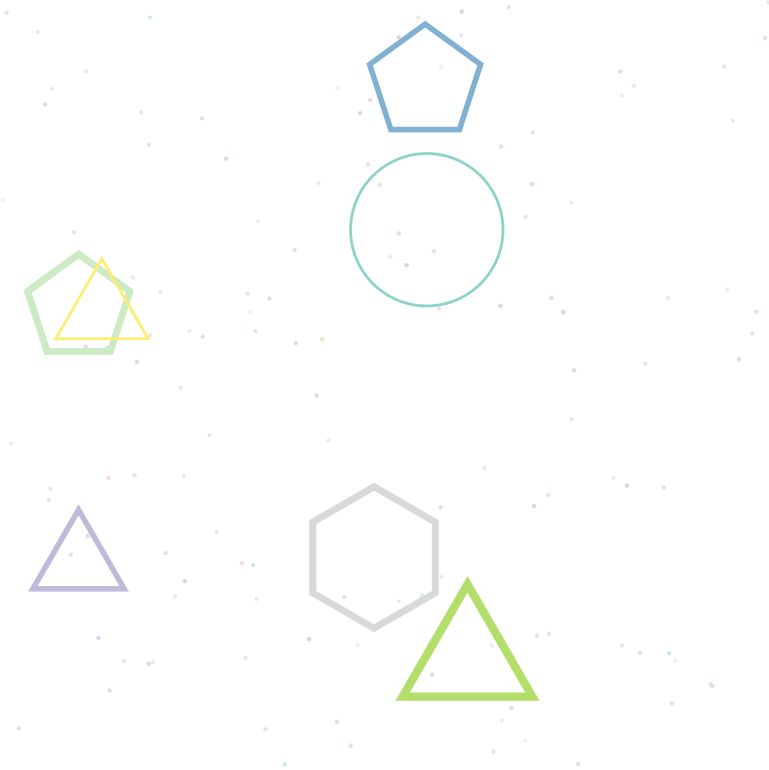[{"shape": "circle", "thickness": 1, "radius": 0.5, "center": [0.554, 0.702]}, {"shape": "triangle", "thickness": 2, "radius": 0.34, "center": [0.102, 0.27]}, {"shape": "pentagon", "thickness": 2, "radius": 0.38, "center": [0.552, 0.893]}, {"shape": "triangle", "thickness": 3, "radius": 0.49, "center": [0.607, 0.144]}, {"shape": "hexagon", "thickness": 2.5, "radius": 0.46, "center": [0.486, 0.276]}, {"shape": "pentagon", "thickness": 2.5, "radius": 0.35, "center": [0.102, 0.6]}, {"shape": "triangle", "thickness": 1, "radius": 0.35, "center": [0.132, 0.595]}]